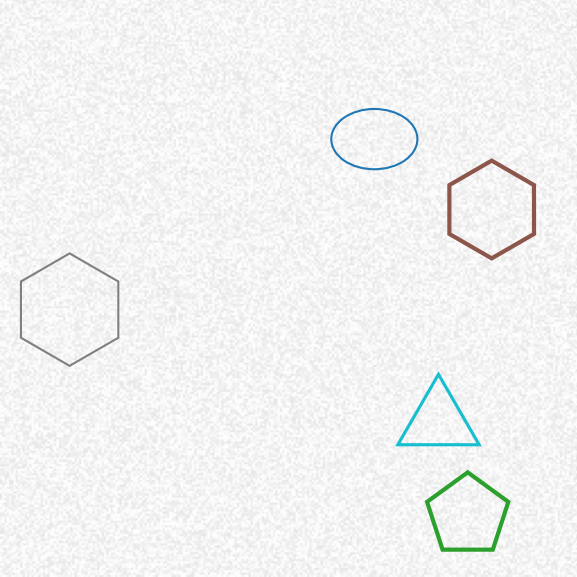[{"shape": "oval", "thickness": 1, "radius": 0.37, "center": [0.648, 0.758]}, {"shape": "pentagon", "thickness": 2, "radius": 0.37, "center": [0.81, 0.107]}, {"shape": "hexagon", "thickness": 2, "radius": 0.42, "center": [0.851, 0.636]}, {"shape": "hexagon", "thickness": 1, "radius": 0.49, "center": [0.121, 0.463]}, {"shape": "triangle", "thickness": 1.5, "radius": 0.41, "center": [0.759, 0.27]}]